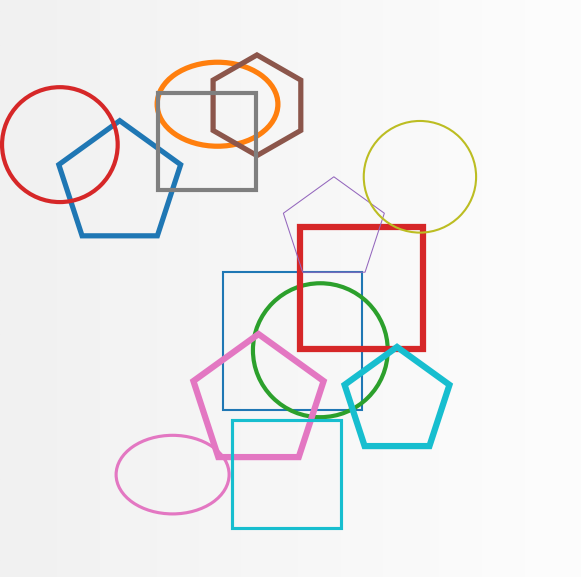[{"shape": "square", "thickness": 1, "radius": 0.6, "center": [0.503, 0.408]}, {"shape": "pentagon", "thickness": 2.5, "radius": 0.55, "center": [0.206, 0.68]}, {"shape": "oval", "thickness": 2.5, "radius": 0.52, "center": [0.374, 0.819]}, {"shape": "circle", "thickness": 2, "radius": 0.58, "center": [0.551, 0.393]}, {"shape": "square", "thickness": 3, "radius": 0.53, "center": [0.622, 0.501]}, {"shape": "circle", "thickness": 2, "radius": 0.5, "center": [0.103, 0.749]}, {"shape": "pentagon", "thickness": 0.5, "radius": 0.46, "center": [0.574, 0.602]}, {"shape": "hexagon", "thickness": 2.5, "radius": 0.44, "center": [0.442, 0.817]}, {"shape": "pentagon", "thickness": 3, "radius": 0.59, "center": [0.445, 0.303]}, {"shape": "oval", "thickness": 1.5, "radius": 0.49, "center": [0.297, 0.177]}, {"shape": "square", "thickness": 2, "radius": 0.42, "center": [0.356, 0.754]}, {"shape": "circle", "thickness": 1, "radius": 0.48, "center": [0.722, 0.693]}, {"shape": "square", "thickness": 1.5, "radius": 0.47, "center": [0.493, 0.179]}, {"shape": "pentagon", "thickness": 3, "radius": 0.47, "center": [0.683, 0.303]}]